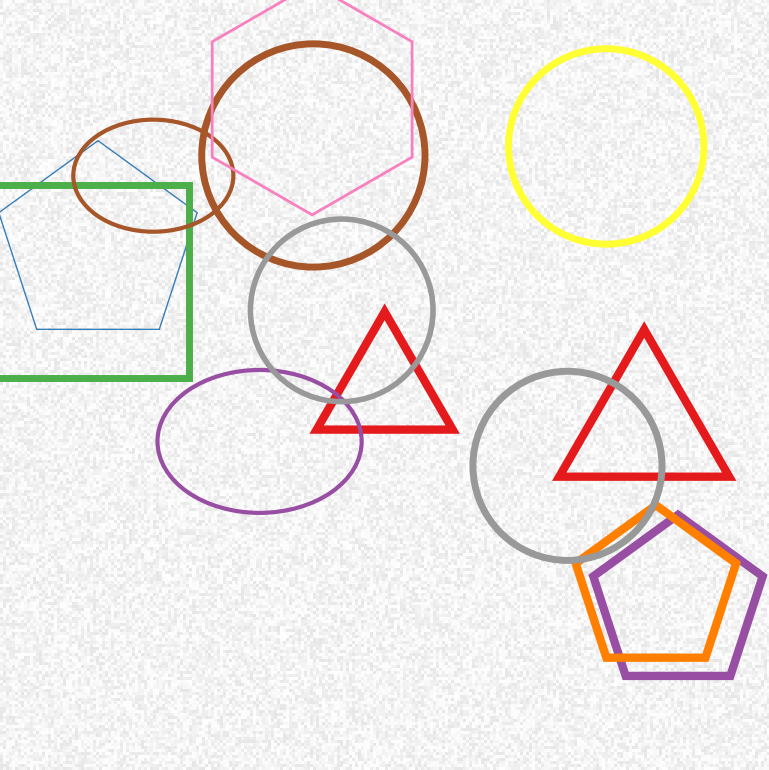[{"shape": "triangle", "thickness": 3, "radius": 0.64, "center": [0.837, 0.445]}, {"shape": "triangle", "thickness": 3, "radius": 0.51, "center": [0.5, 0.493]}, {"shape": "pentagon", "thickness": 0.5, "radius": 0.68, "center": [0.127, 0.682]}, {"shape": "square", "thickness": 2.5, "radius": 0.63, "center": [0.12, 0.635]}, {"shape": "oval", "thickness": 1.5, "radius": 0.66, "center": [0.337, 0.427]}, {"shape": "pentagon", "thickness": 3, "radius": 0.58, "center": [0.881, 0.216]}, {"shape": "pentagon", "thickness": 3, "radius": 0.55, "center": [0.852, 0.234]}, {"shape": "circle", "thickness": 2.5, "radius": 0.63, "center": [0.787, 0.81]}, {"shape": "oval", "thickness": 1.5, "radius": 0.52, "center": [0.199, 0.772]}, {"shape": "circle", "thickness": 2.5, "radius": 0.72, "center": [0.407, 0.798]}, {"shape": "hexagon", "thickness": 1, "radius": 0.75, "center": [0.405, 0.871]}, {"shape": "circle", "thickness": 2, "radius": 0.59, "center": [0.444, 0.597]}, {"shape": "circle", "thickness": 2.5, "radius": 0.61, "center": [0.737, 0.395]}]